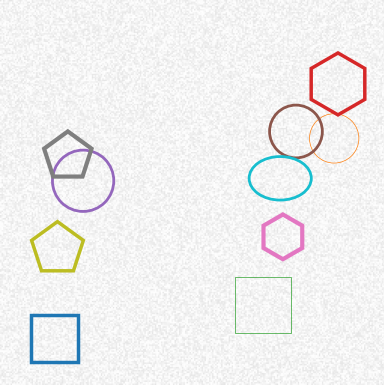[{"shape": "square", "thickness": 2.5, "radius": 0.31, "center": [0.141, 0.121]}, {"shape": "circle", "thickness": 0.5, "radius": 0.32, "center": [0.868, 0.641]}, {"shape": "square", "thickness": 0.5, "radius": 0.36, "center": [0.682, 0.207]}, {"shape": "hexagon", "thickness": 2.5, "radius": 0.4, "center": [0.878, 0.782]}, {"shape": "circle", "thickness": 2, "radius": 0.4, "center": [0.216, 0.53]}, {"shape": "circle", "thickness": 2, "radius": 0.34, "center": [0.769, 0.658]}, {"shape": "hexagon", "thickness": 3, "radius": 0.29, "center": [0.735, 0.385]}, {"shape": "pentagon", "thickness": 3, "radius": 0.32, "center": [0.176, 0.594]}, {"shape": "pentagon", "thickness": 2.5, "radius": 0.35, "center": [0.149, 0.354]}, {"shape": "oval", "thickness": 2, "radius": 0.4, "center": [0.728, 0.537]}]